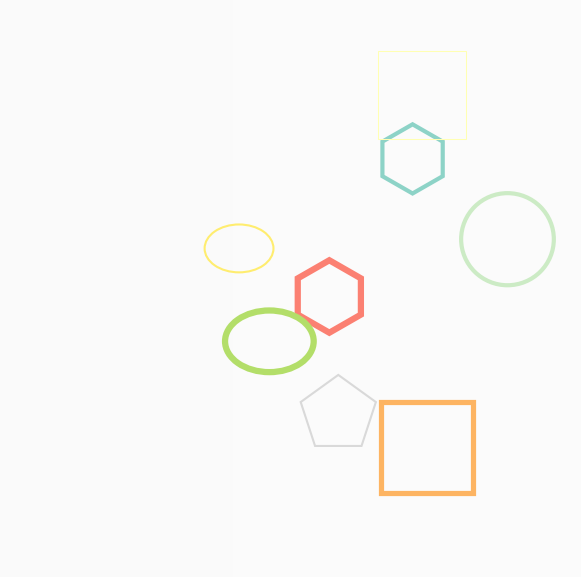[{"shape": "hexagon", "thickness": 2, "radius": 0.3, "center": [0.71, 0.724]}, {"shape": "square", "thickness": 0.5, "radius": 0.38, "center": [0.727, 0.834]}, {"shape": "hexagon", "thickness": 3, "radius": 0.31, "center": [0.567, 0.486]}, {"shape": "square", "thickness": 2.5, "radius": 0.39, "center": [0.735, 0.224]}, {"shape": "oval", "thickness": 3, "radius": 0.38, "center": [0.463, 0.408]}, {"shape": "pentagon", "thickness": 1, "radius": 0.34, "center": [0.582, 0.282]}, {"shape": "circle", "thickness": 2, "radius": 0.4, "center": [0.873, 0.585]}, {"shape": "oval", "thickness": 1, "radius": 0.3, "center": [0.411, 0.569]}]